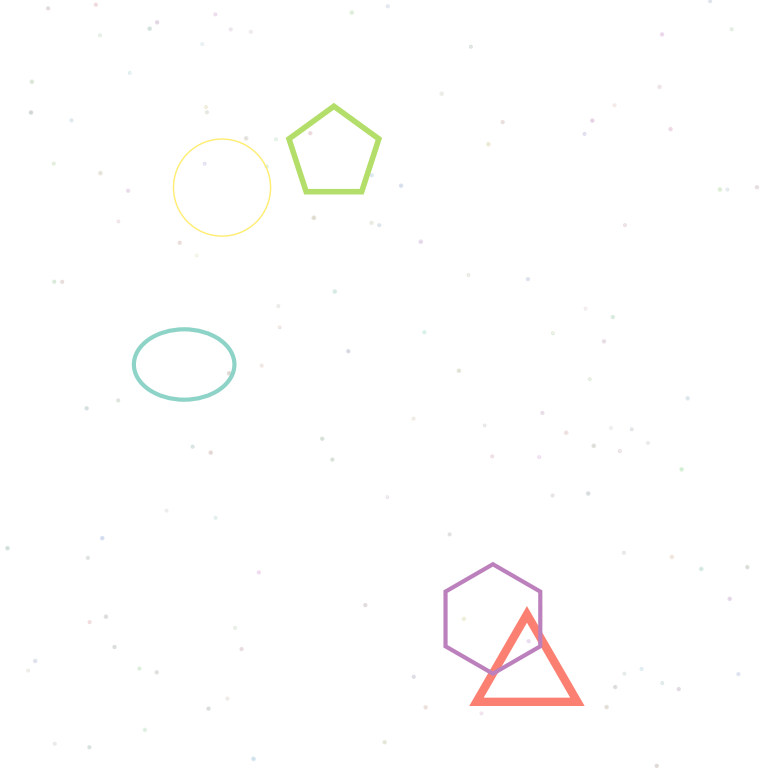[{"shape": "oval", "thickness": 1.5, "radius": 0.33, "center": [0.239, 0.527]}, {"shape": "triangle", "thickness": 3, "radius": 0.38, "center": [0.684, 0.126]}, {"shape": "pentagon", "thickness": 2, "radius": 0.31, "center": [0.434, 0.801]}, {"shape": "hexagon", "thickness": 1.5, "radius": 0.36, "center": [0.64, 0.196]}, {"shape": "circle", "thickness": 0.5, "radius": 0.32, "center": [0.288, 0.756]}]